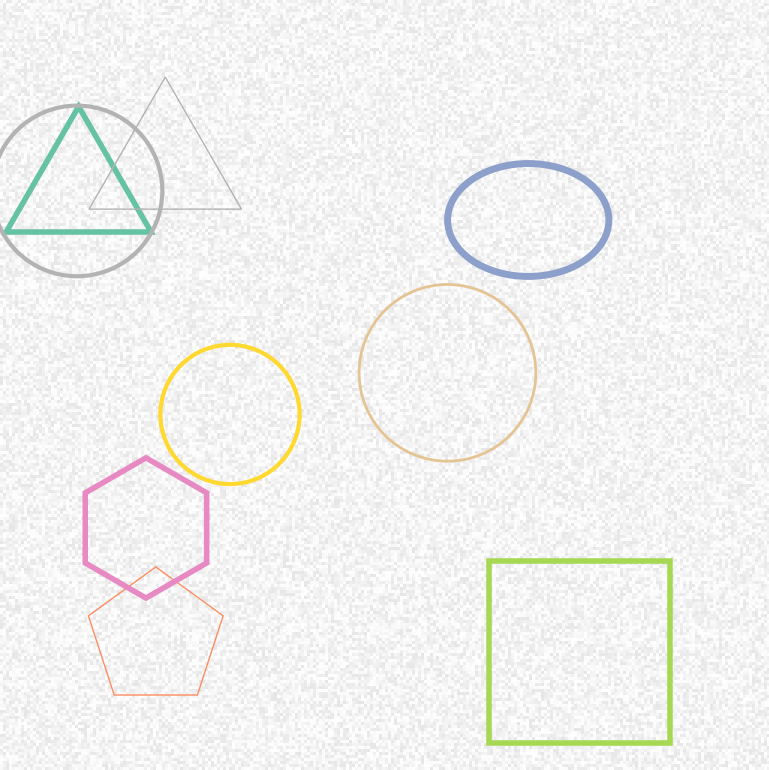[{"shape": "triangle", "thickness": 2, "radius": 0.54, "center": [0.102, 0.753]}, {"shape": "pentagon", "thickness": 0.5, "radius": 0.46, "center": [0.202, 0.172]}, {"shape": "oval", "thickness": 2.5, "radius": 0.52, "center": [0.686, 0.714]}, {"shape": "hexagon", "thickness": 2, "radius": 0.46, "center": [0.19, 0.314]}, {"shape": "square", "thickness": 2, "radius": 0.59, "center": [0.753, 0.153]}, {"shape": "circle", "thickness": 1.5, "radius": 0.45, "center": [0.299, 0.462]}, {"shape": "circle", "thickness": 1, "radius": 0.57, "center": [0.581, 0.516]}, {"shape": "circle", "thickness": 1.5, "radius": 0.55, "center": [0.1, 0.752]}, {"shape": "triangle", "thickness": 0.5, "radius": 0.57, "center": [0.215, 0.786]}]